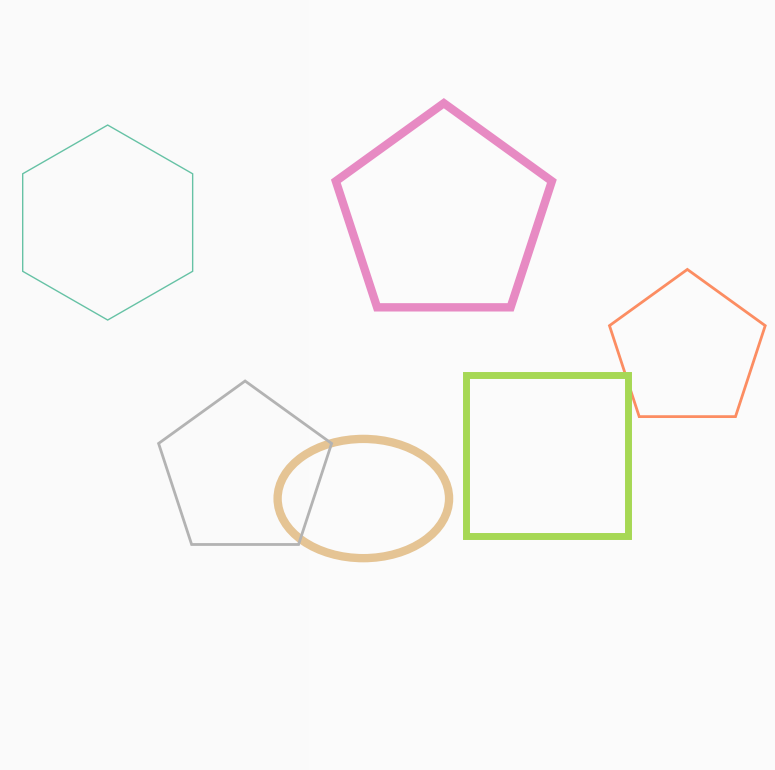[{"shape": "hexagon", "thickness": 0.5, "radius": 0.63, "center": [0.139, 0.711]}, {"shape": "pentagon", "thickness": 1, "radius": 0.53, "center": [0.887, 0.544]}, {"shape": "pentagon", "thickness": 3, "radius": 0.73, "center": [0.573, 0.719]}, {"shape": "square", "thickness": 2.5, "radius": 0.52, "center": [0.706, 0.408]}, {"shape": "oval", "thickness": 3, "radius": 0.55, "center": [0.469, 0.353]}, {"shape": "pentagon", "thickness": 1, "radius": 0.59, "center": [0.316, 0.388]}]